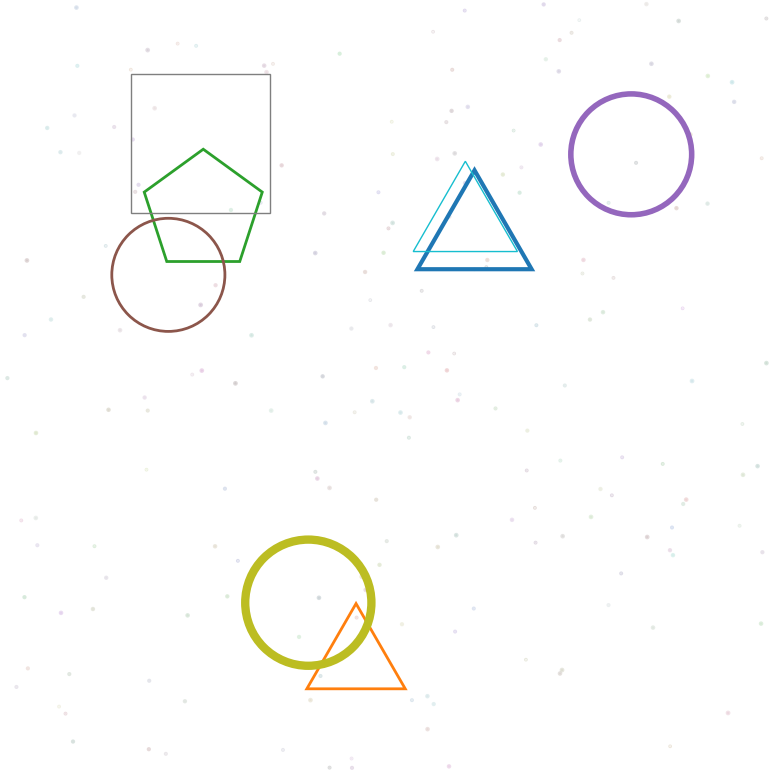[{"shape": "triangle", "thickness": 1.5, "radius": 0.43, "center": [0.616, 0.693]}, {"shape": "triangle", "thickness": 1, "radius": 0.37, "center": [0.462, 0.142]}, {"shape": "pentagon", "thickness": 1, "radius": 0.4, "center": [0.264, 0.726]}, {"shape": "circle", "thickness": 2, "radius": 0.39, "center": [0.82, 0.8]}, {"shape": "circle", "thickness": 1, "radius": 0.37, "center": [0.219, 0.643]}, {"shape": "square", "thickness": 0.5, "radius": 0.45, "center": [0.261, 0.814]}, {"shape": "circle", "thickness": 3, "radius": 0.41, "center": [0.4, 0.217]}, {"shape": "triangle", "thickness": 0.5, "radius": 0.39, "center": [0.604, 0.712]}]